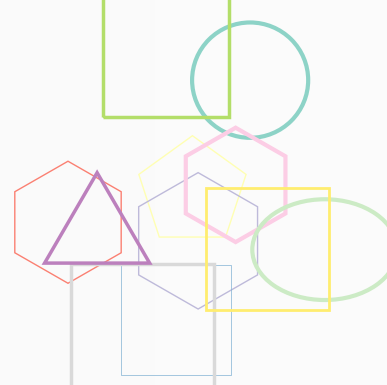[{"shape": "circle", "thickness": 3, "radius": 0.75, "center": [0.646, 0.792]}, {"shape": "pentagon", "thickness": 1, "radius": 0.73, "center": [0.497, 0.502]}, {"shape": "hexagon", "thickness": 1, "radius": 0.89, "center": [0.511, 0.374]}, {"shape": "hexagon", "thickness": 1, "radius": 0.79, "center": [0.175, 0.423]}, {"shape": "square", "thickness": 0.5, "radius": 0.71, "center": [0.455, 0.169]}, {"shape": "square", "thickness": 2.5, "radius": 0.81, "center": [0.429, 0.86]}, {"shape": "hexagon", "thickness": 3, "radius": 0.74, "center": [0.608, 0.52]}, {"shape": "square", "thickness": 2.5, "radius": 0.92, "center": [0.368, 0.13]}, {"shape": "triangle", "thickness": 2.5, "radius": 0.78, "center": [0.251, 0.395]}, {"shape": "oval", "thickness": 3, "radius": 0.93, "center": [0.838, 0.352]}, {"shape": "square", "thickness": 2, "radius": 0.79, "center": [0.689, 0.354]}]